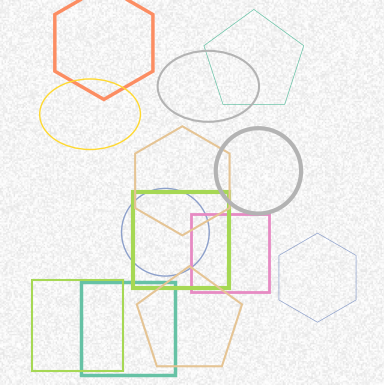[{"shape": "pentagon", "thickness": 0.5, "radius": 0.68, "center": [0.659, 0.839]}, {"shape": "square", "thickness": 2.5, "radius": 0.61, "center": [0.332, 0.147]}, {"shape": "hexagon", "thickness": 2.5, "radius": 0.74, "center": [0.27, 0.889]}, {"shape": "circle", "thickness": 1, "radius": 0.57, "center": [0.43, 0.397]}, {"shape": "hexagon", "thickness": 0.5, "radius": 0.58, "center": [0.825, 0.279]}, {"shape": "square", "thickness": 2, "radius": 0.5, "center": [0.597, 0.343]}, {"shape": "square", "thickness": 3, "radius": 0.62, "center": [0.47, 0.377]}, {"shape": "square", "thickness": 1.5, "radius": 0.59, "center": [0.201, 0.154]}, {"shape": "oval", "thickness": 1, "radius": 0.65, "center": [0.234, 0.703]}, {"shape": "hexagon", "thickness": 1.5, "radius": 0.71, "center": [0.474, 0.53]}, {"shape": "pentagon", "thickness": 1.5, "radius": 0.72, "center": [0.492, 0.165]}, {"shape": "oval", "thickness": 1.5, "radius": 0.66, "center": [0.541, 0.776]}, {"shape": "circle", "thickness": 3, "radius": 0.55, "center": [0.671, 0.556]}]